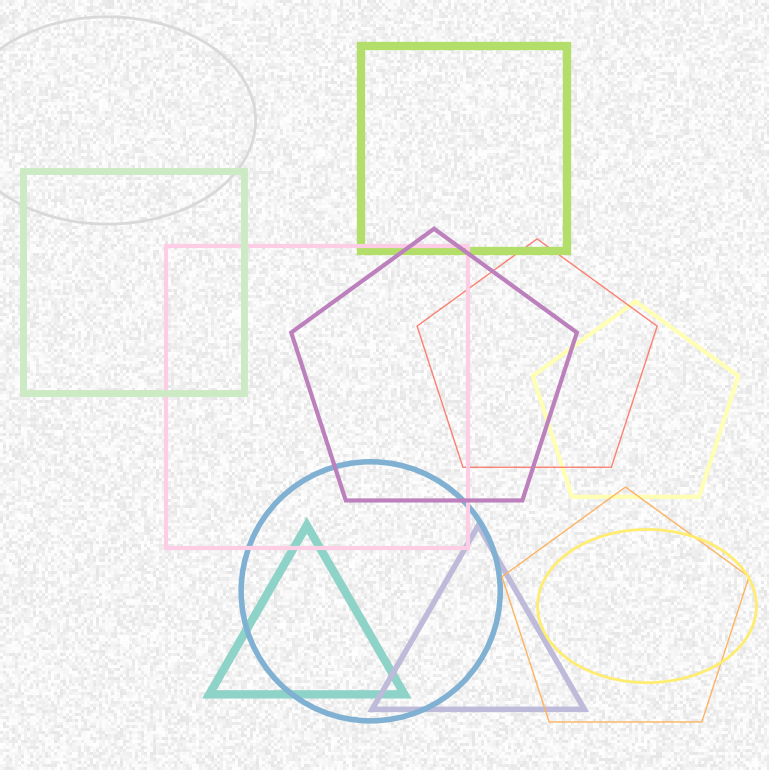[{"shape": "triangle", "thickness": 3, "radius": 0.73, "center": [0.398, 0.171]}, {"shape": "pentagon", "thickness": 1.5, "radius": 0.7, "center": [0.825, 0.468]}, {"shape": "triangle", "thickness": 2, "radius": 0.8, "center": [0.621, 0.158]}, {"shape": "pentagon", "thickness": 0.5, "radius": 0.82, "center": [0.698, 0.526]}, {"shape": "circle", "thickness": 2, "radius": 0.84, "center": [0.481, 0.232]}, {"shape": "pentagon", "thickness": 0.5, "radius": 0.84, "center": [0.812, 0.199]}, {"shape": "square", "thickness": 3, "radius": 0.67, "center": [0.603, 0.807]}, {"shape": "square", "thickness": 1.5, "radius": 0.98, "center": [0.412, 0.484]}, {"shape": "oval", "thickness": 1, "radius": 0.96, "center": [0.14, 0.844]}, {"shape": "pentagon", "thickness": 1.5, "radius": 0.98, "center": [0.564, 0.508]}, {"shape": "square", "thickness": 2.5, "radius": 0.72, "center": [0.173, 0.634]}, {"shape": "oval", "thickness": 1, "radius": 0.71, "center": [0.84, 0.213]}]